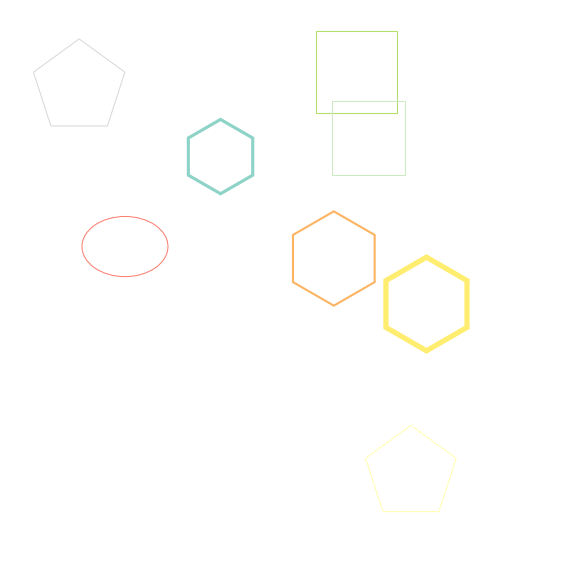[{"shape": "hexagon", "thickness": 1.5, "radius": 0.32, "center": [0.382, 0.728]}, {"shape": "pentagon", "thickness": 0.5, "radius": 0.41, "center": [0.712, 0.18]}, {"shape": "oval", "thickness": 0.5, "radius": 0.37, "center": [0.216, 0.572]}, {"shape": "hexagon", "thickness": 1, "radius": 0.41, "center": [0.578, 0.551]}, {"shape": "square", "thickness": 0.5, "radius": 0.35, "center": [0.617, 0.874]}, {"shape": "pentagon", "thickness": 0.5, "radius": 0.42, "center": [0.137, 0.848]}, {"shape": "square", "thickness": 0.5, "radius": 0.32, "center": [0.638, 0.76]}, {"shape": "hexagon", "thickness": 2.5, "radius": 0.41, "center": [0.738, 0.473]}]